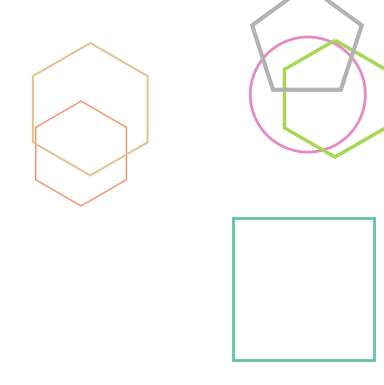[{"shape": "square", "thickness": 2, "radius": 0.92, "center": [0.788, 0.25]}, {"shape": "hexagon", "thickness": 1, "radius": 0.68, "center": [0.211, 0.601]}, {"shape": "circle", "thickness": 2, "radius": 0.75, "center": [0.8, 0.754]}, {"shape": "hexagon", "thickness": 2.5, "radius": 0.76, "center": [0.87, 0.744]}, {"shape": "hexagon", "thickness": 1.5, "radius": 0.86, "center": [0.235, 0.716]}, {"shape": "pentagon", "thickness": 3, "radius": 0.75, "center": [0.797, 0.888]}]